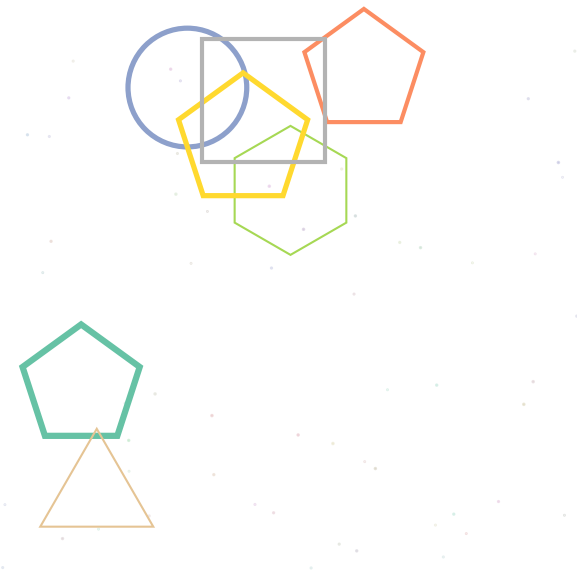[{"shape": "pentagon", "thickness": 3, "radius": 0.53, "center": [0.14, 0.331]}, {"shape": "pentagon", "thickness": 2, "radius": 0.54, "center": [0.63, 0.875]}, {"shape": "circle", "thickness": 2.5, "radius": 0.51, "center": [0.324, 0.848]}, {"shape": "hexagon", "thickness": 1, "radius": 0.56, "center": [0.503, 0.669]}, {"shape": "pentagon", "thickness": 2.5, "radius": 0.59, "center": [0.421, 0.755]}, {"shape": "triangle", "thickness": 1, "radius": 0.56, "center": [0.168, 0.144]}, {"shape": "square", "thickness": 2, "radius": 0.53, "center": [0.456, 0.825]}]